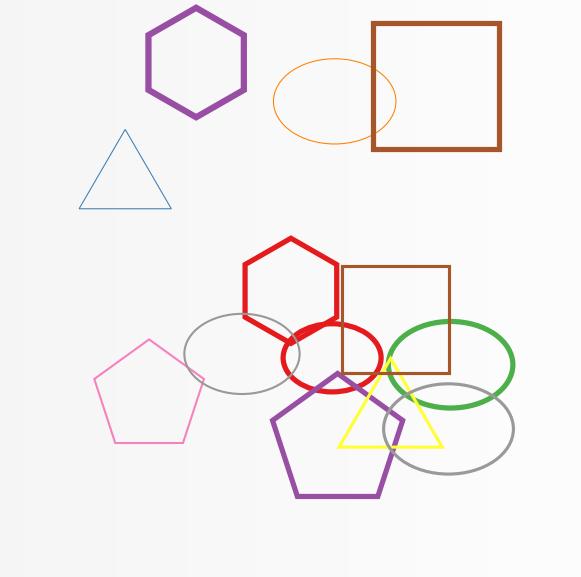[{"shape": "hexagon", "thickness": 2.5, "radius": 0.46, "center": [0.5, 0.496]}, {"shape": "oval", "thickness": 2.5, "radius": 0.42, "center": [0.571, 0.38]}, {"shape": "triangle", "thickness": 0.5, "radius": 0.46, "center": [0.215, 0.683]}, {"shape": "oval", "thickness": 2.5, "radius": 0.54, "center": [0.775, 0.368]}, {"shape": "pentagon", "thickness": 2.5, "radius": 0.59, "center": [0.581, 0.235]}, {"shape": "hexagon", "thickness": 3, "radius": 0.47, "center": [0.337, 0.891]}, {"shape": "oval", "thickness": 0.5, "radius": 0.53, "center": [0.576, 0.824]}, {"shape": "triangle", "thickness": 1.5, "radius": 0.51, "center": [0.672, 0.276]}, {"shape": "square", "thickness": 2.5, "radius": 0.55, "center": [0.75, 0.85]}, {"shape": "square", "thickness": 1.5, "radius": 0.46, "center": [0.681, 0.446]}, {"shape": "pentagon", "thickness": 1, "radius": 0.5, "center": [0.257, 0.312]}, {"shape": "oval", "thickness": 1.5, "radius": 0.56, "center": [0.772, 0.256]}, {"shape": "oval", "thickness": 1, "radius": 0.5, "center": [0.416, 0.386]}]